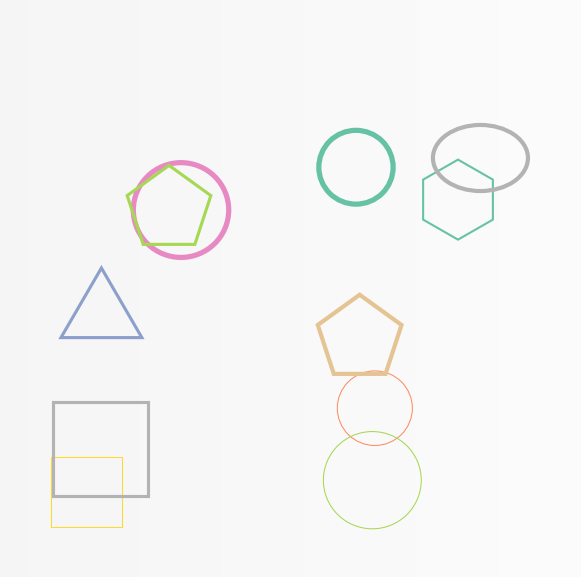[{"shape": "circle", "thickness": 2.5, "radius": 0.32, "center": [0.612, 0.71]}, {"shape": "hexagon", "thickness": 1, "radius": 0.35, "center": [0.788, 0.653]}, {"shape": "circle", "thickness": 0.5, "radius": 0.32, "center": [0.645, 0.292]}, {"shape": "triangle", "thickness": 1.5, "radius": 0.4, "center": [0.174, 0.455]}, {"shape": "circle", "thickness": 2.5, "radius": 0.41, "center": [0.311, 0.635]}, {"shape": "circle", "thickness": 0.5, "radius": 0.42, "center": [0.641, 0.168]}, {"shape": "pentagon", "thickness": 1.5, "radius": 0.38, "center": [0.291, 0.637]}, {"shape": "square", "thickness": 0.5, "radius": 0.3, "center": [0.149, 0.147]}, {"shape": "pentagon", "thickness": 2, "radius": 0.38, "center": [0.619, 0.413]}, {"shape": "oval", "thickness": 2, "radius": 0.41, "center": [0.827, 0.726]}, {"shape": "square", "thickness": 1.5, "radius": 0.41, "center": [0.172, 0.222]}]